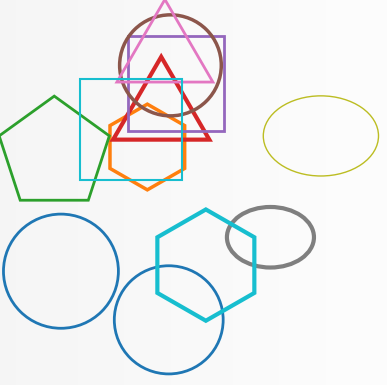[{"shape": "circle", "thickness": 2, "radius": 0.74, "center": [0.157, 0.296]}, {"shape": "circle", "thickness": 2, "radius": 0.7, "center": [0.435, 0.169]}, {"shape": "hexagon", "thickness": 2.5, "radius": 0.56, "center": [0.38, 0.618]}, {"shape": "pentagon", "thickness": 2, "radius": 0.75, "center": [0.14, 0.601]}, {"shape": "triangle", "thickness": 3, "radius": 0.72, "center": [0.416, 0.709]}, {"shape": "square", "thickness": 2, "radius": 0.62, "center": [0.454, 0.782]}, {"shape": "circle", "thickness": 2.5, "radius": 0.66, "center": [0.44, 0.83]}, {"shape": "triangle", "thickness": 2, "radius": 0.72, "center": [0.426, 0.858]}, {"shape": "oval", "thickness": 3, "radius": 0.56, "center": [0.698, 0.384]}, {"shape": "oval", "thickness": 1, "radius": 0.74, "center": [0.828, 0.647]}, {"shape": "square", "thickness": 1.5, "radius": 0.66, "center": [0.338, 0.663]}, {"shape": "hexagon", "thickness": 3, "radius": 0.72, "center": [0.531, 0.311]}]